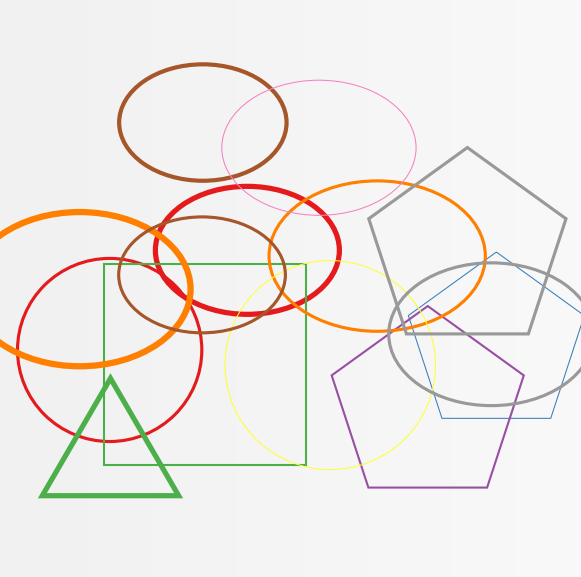[{"shape": "oval", "thickness": 2.5, "radius": 0.79, "center": [0.426, 0.566]}, {"shape": "circle", "thickness": 1.5, "radius": 0.79, "center": [0.189, 0.393]}, {"shape": "pentagon", "thickness": 0.5, "radius": 0.8, "center": [0.854, 0.404]}, {"shape": "square", "thickness": 1, "radius": 0.87, "center": [0.353, 0.368]}, {"shape": "triangle", "thickness": 2.5, "radius": 0.68, "center": [0.19, 0.208]}, {"shape": "pentagon", "thickness": 1, "radius": 0.87, "center": [0.736, 0.295]}, {"shape": "oval", "thickness": 3, "radius": 0.95, "center": [0.137, 0.498]}, {"shape": "oval", "thickness": 1.5, "radius": 0.93, "center": [0.649, 0.556]}, {"shape": "circle", "thickness": 0.5, "radius": 0.91, "center": [0.568, 0.367]}, {"shape": "oval", "thickness": 1.5, "radius": 0.72, "center": [0.348, 0.523]}, {"shape": "oval", "thickness": 2, "radius": 0.72, "center": [0.349, 0.787]}, {"shape": "oval", "thickness": 0.5, "radius": 0.84, "center": [0.549, 0.743]}, {"shape": "pentagon", "thickness": 1.5, "radius": 0.89, "center": [0.804, 0.565]}, {"shape": "oval", "thickness": 1.5, "radius": 0.88, "center": [0.845, 0.42]}]